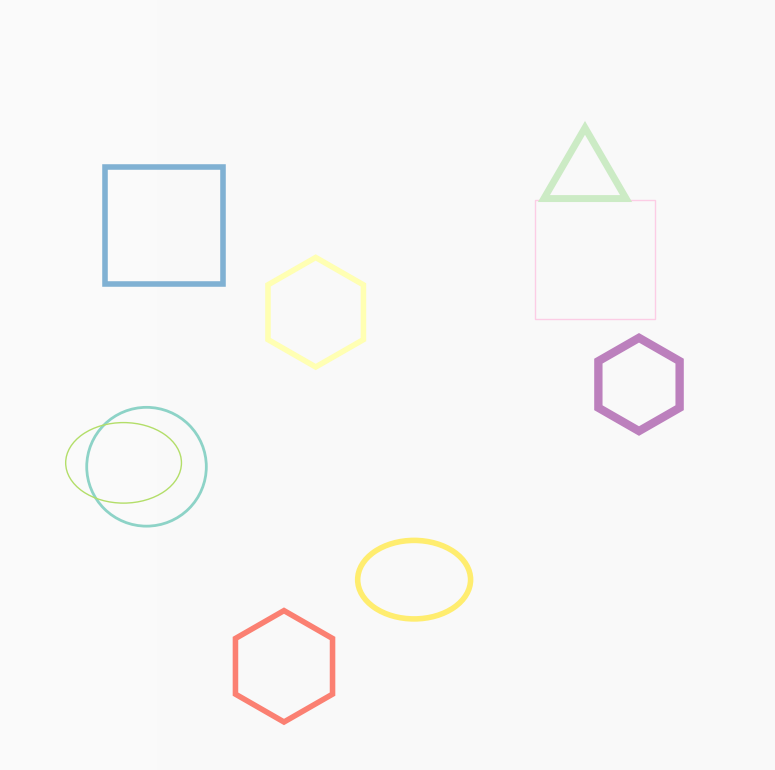[{"shape": "circle", "thickness": 1, "radius": 0.39, "center": [0.189, 0.394]}, {"shape": "hexagon", "thickness": 2, "radius": 0.36, "center": [0.407, 0.595]}, {"shape": "hexagon", "thickness": 2, "radius": 0.36, "center": [0.366, 0.135]}, {"shape": "square", "thickness": 2, "radius": 0.38, "center": [0.211, 0.708]}, {"shape": "oval", "thickness": 0.5, "radius": 0.37, "center": [0.159, 0.399]}, {"shape": "square", "thickness": 0.5, "radius": 0.39, "center": [0.768, 0.663]}, {"shape": "hexagon", "thickness": 3, "radius": 0.3, "center": [0.825, 0.501]}, {"shape": "triangle", "thickness": 2.5, "radius": 0.31, "center": [0.755, 0.773]}, {"shape": "oval", "thickness": 2, "radius": 0.36, "center": [0.534, 0.247]}]